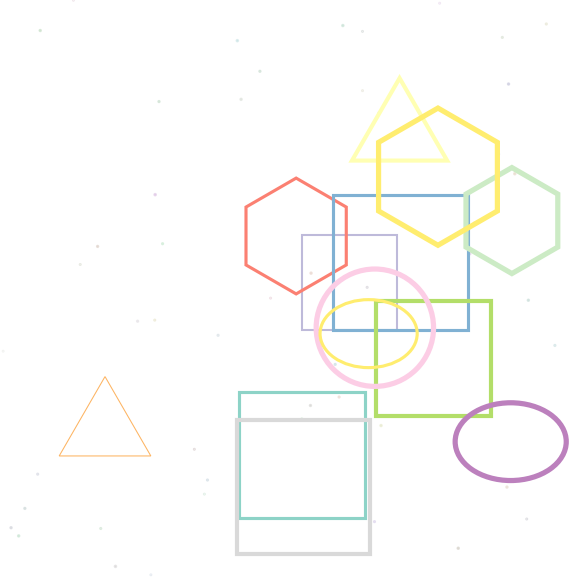[{"shape": "square", "thickness": 1.5, "radius": 0.55, "center": [0.523, 0.211]}, {"shape": "triangle", "thickness": 2, "radius": 0.48, "center": [0.692, 0.769]}, {"shape": "square", "thickness": 1, "radius": 0.41, "center": [0.605, 0.51]}, {"shape": "hexagon", "thickness": 1.5, "radius": 0.5, "center": [0.513, 0.59]}, {"shape": "square", "thickness": 1.5, "radius": 0.59, "center": [0.693, 0.545]}, {"shape": "triangle", "thickness": 0.5, "radius": 0.46, "center": [0.182, 0.255]}, {"shape": "square", "thickness": 2, "radius": 0.5, "center": [0.751, 0.379]}, {"shape": "circle", "thickness": 2.5, "radius": 0.51, "center": [0.649, 0.432]}, {"shape": "square", "thickness": 2, "radius": 0.58, "center": [0.526, 0.156]}, {"shape": "oval", "thickness": 2.5, "radius": 0.48, "center": [0.884, 0.234]}, {"shape": "hexagon", "thickness": 2.5, "radius": 0.46, "center": [0.886, 0.617]}, {"shape": "oval", "thickness": 1.5, "radius": 0.42, "center": [0.638, 0.421]}, {"shape": "hexagon", "thickness": 2.5, "radius": 0.59, "center": [0.758, 0.693]}]